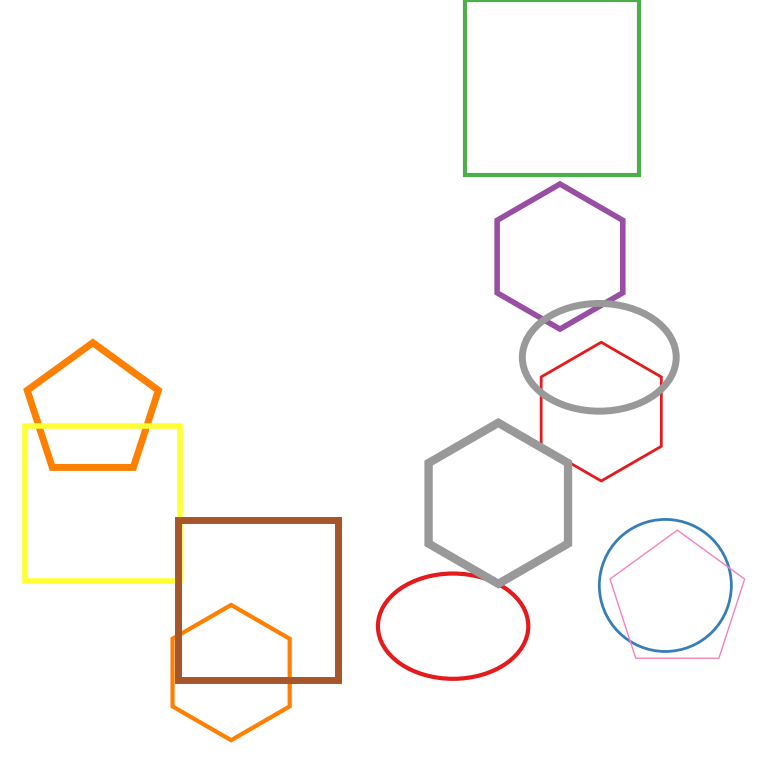[{"shape": "oval", "thickness": 1.5, "radius": 0.49, "center": [0.588, 0.187]}, {"shape": "hexagon", "thickness": 1, "radius": 0.45, "center": [0.781, 0.465]}, {"shape": "circle", "thickness": 1, "radius": 0.43, "center": [0.864, 0.24]}, {"shape": "square", "thickness": 1.5, "radius": 0.57, "center": [0.717, 0.886]}, {"shape": "hexagon", "thickness": 2, "radius": 0.47, "center": [0.727, 0.667]}, {"shape": "hexagon", "thickness": 1.5, "radius": 0.44, "center": [0.3, 0.127]}, {"shape": "pentagon", "thickness": 2.5, "radius": 0.45, "center": [0.121, 0.465]}, {"shape": "square", "thickness": 2, "radius": 0.5, "center": [0.133, 0.347]}, {"shape": "square", "thickness": 2.5, "radius": 0.52, "center": [0.335, 0.22]}, {"shape": "pentagon", "thickness": 0.5, "radius": 0.46, "center": [0.88, 0.22]}, {"shape": "oval", "thickness": 2.5, "radius": 0.5, "center": [0.778, 0.536]}, {"shape": "hexagon", "thickness": 3, "radius": 0.52, "center": [0.647, 0.346]}]